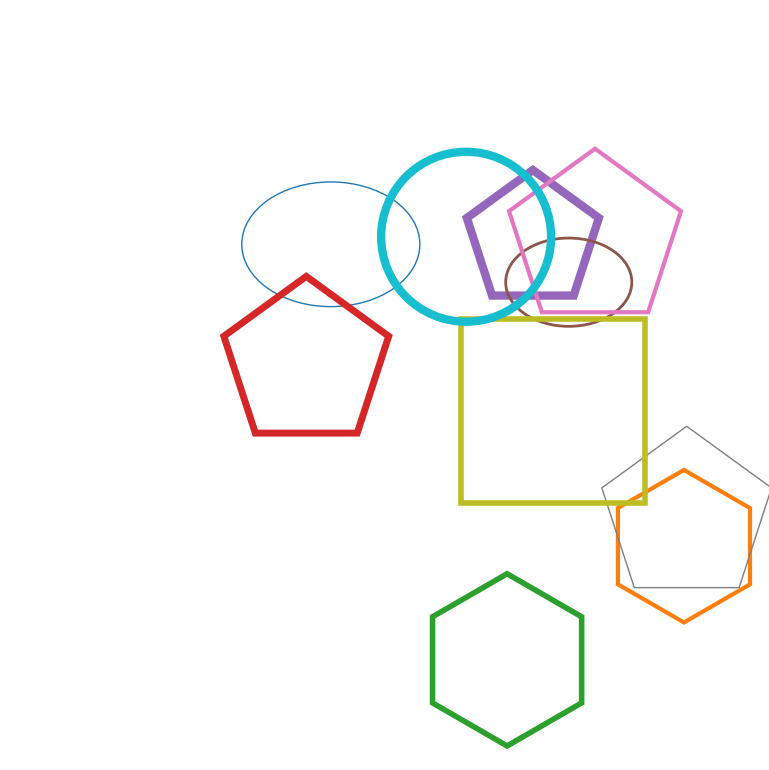[{"shape": "oval", "thickness": 0.5, "radius": 0.58, "center": [0.43, 0.683]}, {"shape": "hexagon", "thickness": 1.5, "radius": 0.5, "center": [0.888, 0.291]}, {"shape": "hexagon", "thickness": 2, "radius": 0.56, "center": [0.659, 0.143]}, {"shape": "pentagon", "thickness": 2.5, "radius": 0.56, "center": [0.398, 0.529]}, {"shape": "pentagon", "thickness": 3, "radius": 0.45, "center": [0.692, 0.689]}, {"shape": "oval", "thickness": 1, "radius": 0.41, "center": [0.739, 0.634]}, {"shape": "pentagon", "thickness": 1.5, "radius": 0.59, "center": [0.773, 0.689]}, {"shape": "pentagon", "thickness": 0.5, "radius": 0.58, "center": [0.892, 0.331]}, {"shape": "square", "thickness": 2, "radius": 0.6, "center": [0.718, 0.467]}, {"shape": "circle", "thickness": 3, "radius": 0.55, "center": [0.605, 0.693]}]